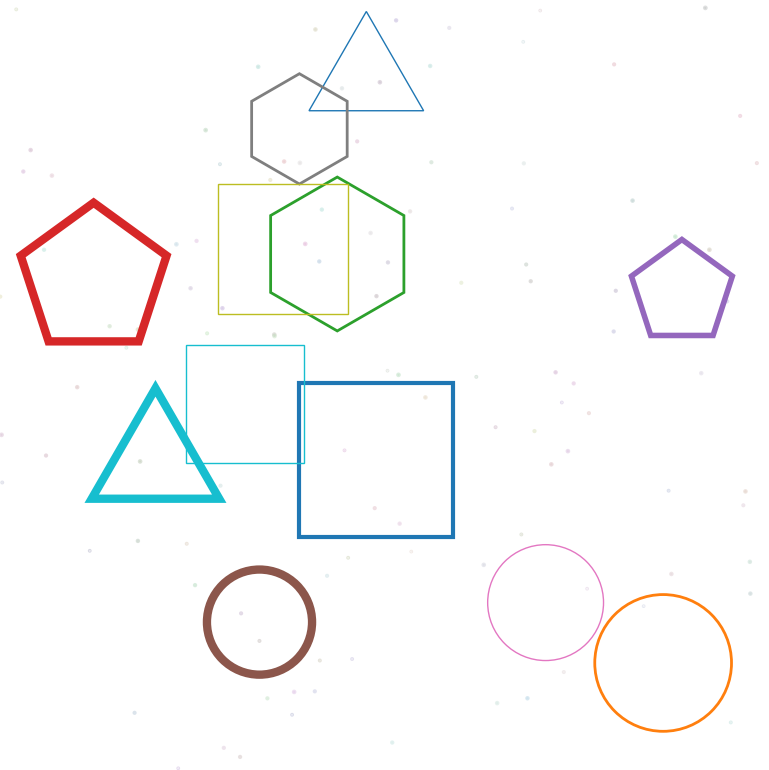[{"shape": "square", "thickness": 1.5, "radius": 0.5, "center": [0.488, 0.403]}, {"shape": "triangle", "thickness": 0.5, "radius": 0.43, "center": [0.476, 0.899]}, {"shape": "circle", "thickness": 1, "radius": 0.44, "center": [0.861, 0.139]}, {"shape": "hexagon", "thickness": 1, "radius": 0.5, "center": [0.438, 0.67]}, {"shape": "pentagon", "thickness": 3, "radius": 0.5, "center": [0.122, 0.637]}, {"shape": "pentagon", "thickness": 2, "radius": 0.34, "center": [0.886, 0.62]}, {"shape": "circle", "thickness": 3, "radius": 0.34, "center": [0.337, 0.192]}, {"shape": "circle", "thickness": 0.5, "radius": 0.38, "center": [0.709, 0.217]}, {"shape": "hexagon", "thickness": 1, "radius": 0.36, "center": [0.389, 0.833]}, {"shape": "square", "thickness": 0.5, "radius": 0.42, "center": [0.367, 0.677]}, {"shape": "triangle", "thickness": 3, "radius": 0.48, "center": [0.202, 0.4]}, {"shape": "square", "thickness": 0.5, "radius": 0.38, "center": [0.318, 0.475]}]